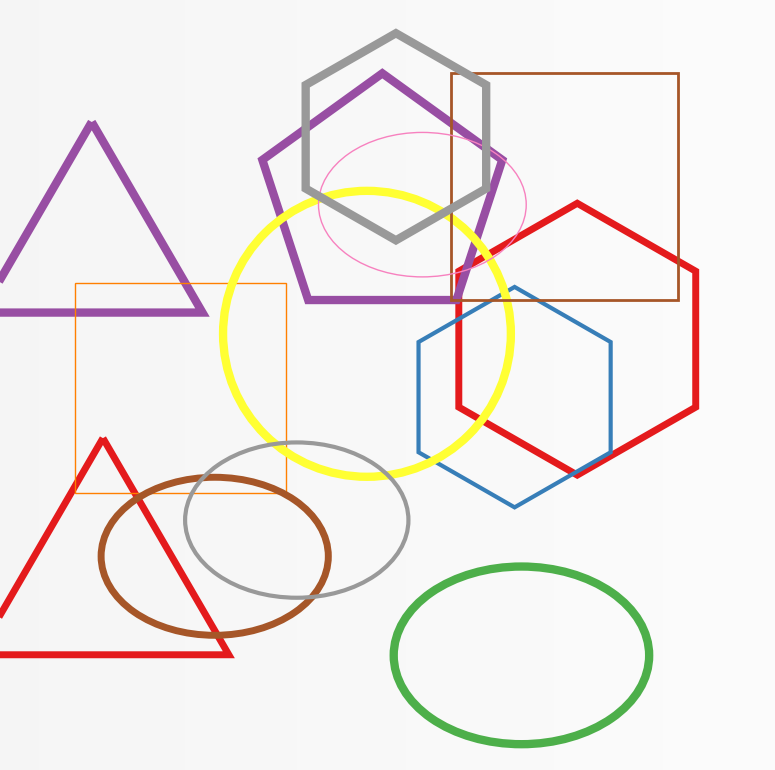[{"shape": "triangle", "thickness": 2.5, "radius": 0.94, "center": [0.133, 0.243]}, {"shape": "hexagon", "thickness": 2.5, "radius": 0.88, "center": [0.745, 0.56]}, {"shape": "hexagon", "thickness": 1.5, "radius": 0.72, "center": [0.664, 0.484]}, {"shape": "oval", "thickness": 3, "radius": 0.82, "center": [0.673, 0.149]}, {"shape": "triangle", "thickness": 3, "radius": 0.82, "center": [0.118, 0.677]}, {"shape": "pentagon", "thickness": 3, "radius": 0.81, "center": [0.493, 0.742]}, {"shape": "square", "thickness": 0.5, "radius": 0.68, "center": [0.233, 0.496]}, {"shape": "circle", "thickness": 3, "radius": 0.93, "center": [0.474, 0.566]}, {"shape": "oval", "thickness": 2.5, "radius": 0.73, "center": [0.277, 0.278]}, {"shape": "square", "thickness": 1, "radius": 0.73, "center": [0.728, 0.758]}, {"shape": "oval", "thickness": 0.5, "radius": 0.67, "center": [0.545, 0.734]}, {"shape": "hexagon", "thickness": 3, "radius": 0.67, "center": [0.511, 0.822]}, {"shape": "oval", "thickness": 1.5, "radius": 0.72, "center": [0.383, 0.325]}]